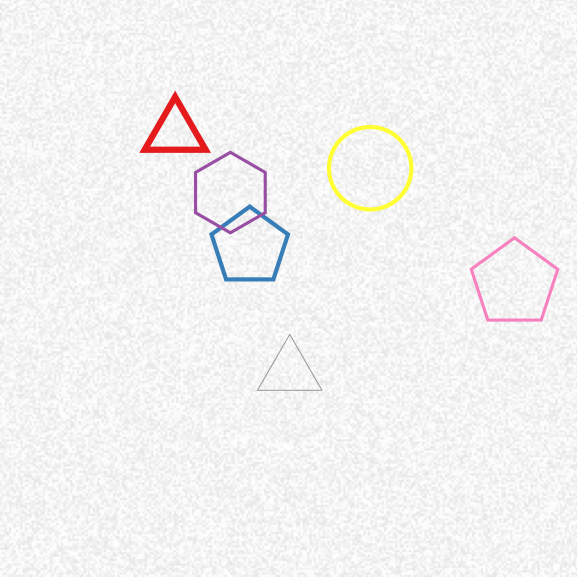[{"shape": "triangle", "thickness": 3, "radius": 0.3, "center": [0.303, 0.77]}, {"shape": "pentagon", "thickness": 2, "radius": 0.35, "center": [0.432, 0.572]}, {"shape": "hexagon", "thickness": 1.5, "radius": 0.35, "center": [0.399, 0.666]}, {"shape": "circle", "thickness": 2, "radius": 0.36, "center": [0.641, 0.708]}, {"shape": "pentagon", "thickness": 1.5, "radius": 0.39, "center": [0.891, 0.509]}, {"shape": "triangle", "thickness": 0.5, "radius": 0.32, "center": [0.502, 0.356]}]